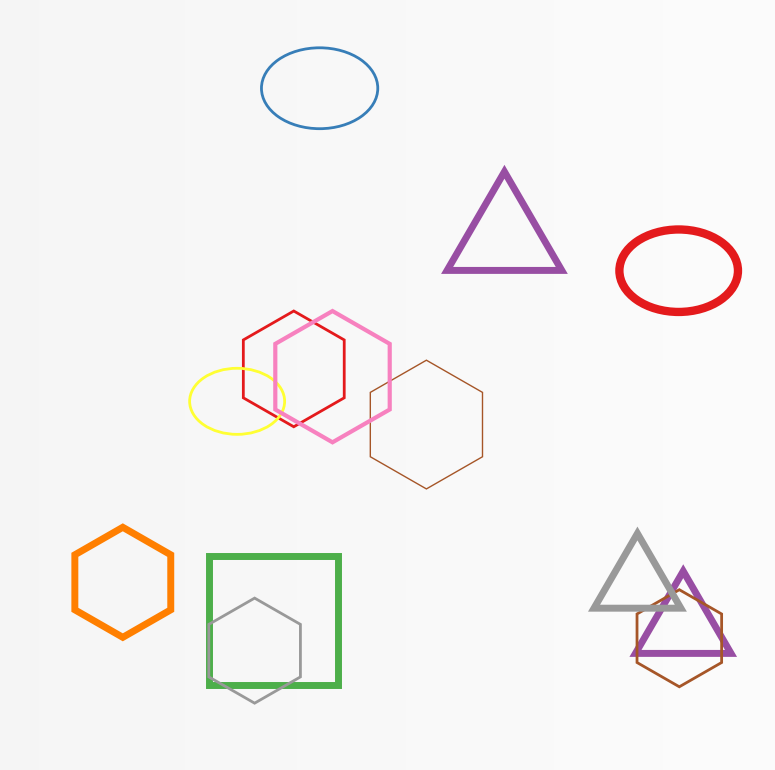[{"shape": "hexagon", "thickness": 1, "radius": 0.38, "center": [0.379, 0.521]}, {"shape": "oval", "thickness": 3, "radius": 0.38, "center": [0.876, 0.648]}, {"shape": "oval", "thickness": 1, "radius": 0.38, "center": [0.412, 0.885]}, {"shape": "square", "thickness": 2.5, "radius": 0.42, "center": [0.353, 0.194]}, {"shape": "triangle", "thickness": 2.5, "radius": 0.43, "center": [0.651, 0.692]}, {"shape": "triangle", "thickness": 2.5, "radius": 0.36, "center": [0.882, 0.187]}, {"shape": "hexagon", "thickness": 2.5, "radius": 0.36, "center": [0.158, 0.244]}, {"shape": "oval", "thickness": 1, "radius": 0.31, "center": [0.306, 0.479]}, {"shape": "hexagon", "thickness": 1, "radius": 0.32, "center": [0.877, 0.171]}, {"shape": "hexagon", "thickness": 0.5, "radius": 0.42, "center": [0.55, 0.449]}, {"shape": "hexagon", "thickness": 1.5, "radius": 0.43, "center": [0.429, 0.511]}, {"shape": "triangle", "thickness": 2.5, "radius": 0.32, "center": [0.823, 0.242]}, {"shape": "hexagon", "thickness": 1, "radius": 0.34, "center": [0.329, 0.155]}]